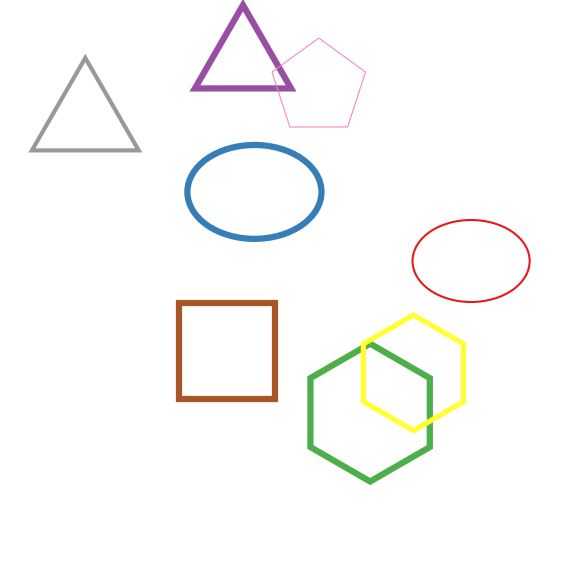[{"shape": "oval", "thickness": 1, "radius": 0.51, "center": [0.816, 0.547]}, {"shape": "oval", "thickness": 3, "radius": 0.58, "center": [0.441, 0.667]}, {"shape": "hexagon", "thickness": 3, "radius": 0.6, "center": [0.641, 0.285]}, {"shape": "triangle", "thickness": 3, "radius": 0.48, "center": [0.421, 0.894]}, {"shape": "hexagon", "thickness": 2.5, "radius": 0.5, "center": [0.716, 0.354]}, {"shape": "square", "thickness": 3, "radius": 0.41, "center": [0.393, 0.391]}, {"shape": "pentagon", "thickness": 0.5, "radius": 0.43, "center": [0.552, 0.848]}, {"shape": "triangle", "thickness": 2, "radius": 0.53, "center": [0.148, 0.792]}]